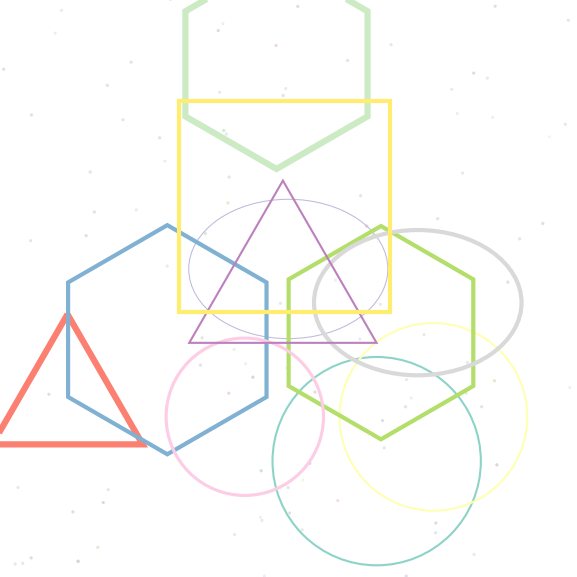[{"shape": "circle", "thickness": 1, "radius": 0.9, "center": [0.652, 0.201]}, {"shape": "circle", "thickness": 1, "radius": 0.81, "center": [0.751, 0.277]}, {"shape": "oval", "thickness": 0.5, "radius": 0.86, "center": [0.499, 0.533]}, {"shape": "triangle", "thickness": 3, "radius": 0.75, "center": [0.117, 0.305]}, {"shape": "hexagon", "thickness": 2, "radius": 0.99, "center": [0.29, 0.411]}, {"shape": "hexagon", "thickness": 2, "radius": 0.92, "center": [0.66, 0.423]}, {"shape": "circle", "thickness": 1.5, "radius": 0.68, "center": [0.424, 0.277]}, {"shape": "oval", "thickness": 2, "radius": 0.9, "center": [0.723, 0.475]}, {"shape": "triangle", "thickness": 1, "radius": 0.94, "center": [0.49, 0.499]}, {"shape": "hexagon", "thickness": 3, "radius": 0.91, "center": [0.479, 0.889]}, {"shape": "square", "thickness": 2, "radius": 0.91, "center": [0.492, 0.642]}]